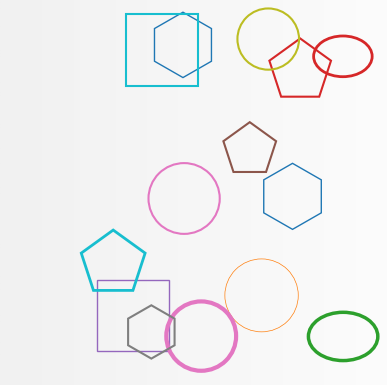[{"shape": "hexagon", "thickness": 1, "radius": 0.42, "center": [0.472, 0.883]}, {"shape": "hexagon", "thickness": 1, "radius": 0.43, "center": [0.755, 0.49]}, {"shape": "circle", "thickness": 0.5, "radius": 0.47, "center": [0.675, 0.233]}, {"shape": "oval", "thickness": 2.5, "radius": 0.45, "center": [0.885, 0.126]}, {"shape": "oval", "thickness": 2, "radius": 0.38, "center": [0.885, 0.854]}, {"shape": "pentagon", "thickness": 1.5, "radius": 0.42, "center": [0.775, 0.817]}, {"shape": "square", "thickness": 1, "radius": 0.46, "center": [0.343, 0.181]}, {"shape": "pentagon", "thickness": 1.5, "radius": 0.36, "center": [0.645, 0.611]}, {"shape": "circle", "thickness": 1.5, "radius": 0.46, "center": [0.475, 0.484]}, {"shape": "circle", "thickness": 3, "radius": 0.45, "center": [0.519, 0.127]}, {"shape": "hexagon", "thickness": 1.5, "radius": 0.35, "center": [0.391, 0.138]}, {"shape": "circle", "thickness": 1.5, "radius": 0.4, "center": [0.692, 0.899]}, {"shape": "pentagon", "thickness": 2, "radius": 0.43, "center": [0.292, 0.316]}, {"shape": "square", "thickness": 1.5, "radius": 0.47, "center": [0.419, 0.87]}]